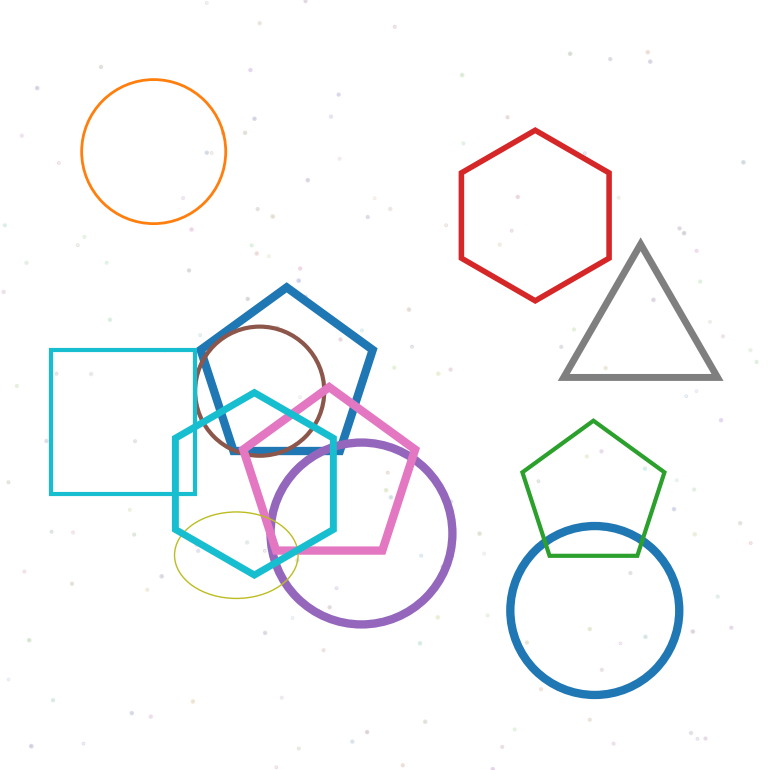[{"shape": "circle", "thickness": 3, "radius": 0.55, "center": [0.772, 0.207]}, {"shape": "pentagon", "thickness": 3, "radius": 0.59, "center": [0.372, 0.509]}, {"shape": "circle", "thickness": 1, "radius": 0.47, "center": [0.2, 0.803]}, {"shape": "pentagon", "thickness": 1.5, "radius": 0.48, "center": [0.771, 0.357]}, {"shape": "hexagon", "thickness": 2, "radius": 0.55, "center": [0.695, 0.72]}, {"shape": "circle", "thickness": 3, "radius": 0.59, "center": [0.469, 0.307]}, {"shape": "circle", "thickness": 1.5, "radius": 0.42, "center": [0.337, 0.492]}, {"shape": "pentagon", "thickness": 3, "radius": 0.59, "center": [0.428, 0.38]}, {"shape": "triangle", "thickness": 2.5, "radius": 0.58, "center": [0.832, 0.567]}, {"shape": "oval", "thickness": 0.5, "radius": 0.4, "center": [0.307, 0.279]}, {"shape": "hexagon", "thickness": 2.5, "radius": 0.59, "center": [0.33, 0.372]}, {"shape": "square", "thickness": 1.5, "radius": 0.47, "center": [0.16, 0.452]}]